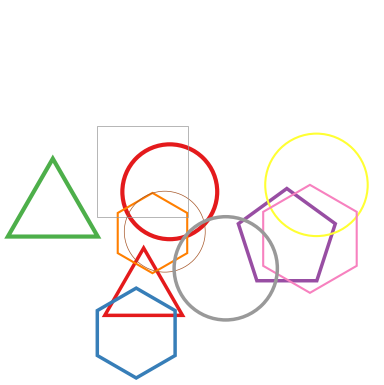[{"shape": "circle", "thickness": 3, "radius": 0.62, "center": [0.441, 0.502]}, {"shape": "triangle", "thickness": 2.5, "radius": 0.58, "center": [0.373, 0.239]}, {"shape": "hexagon", "thickness": 2.5, "radius": 0.58, "center": [0.354, 0.135]}, {"shape": "triangle", "thickness": 3, "radius": 0.67, "center": [0.137, 0.453]}, {"shape": "pentagon", "thickness": 2.5, "radius": 0.66, "center": [0.745, 0.378]}, {"shape": "hexagon", "thickness": 1.5, "radius": 0.52, "center": [0.396, 0.395]}, {"shape": "circle", "thickness": 1.5, "radius": 0.67, "center": [0.822, 0.52]}, {"shape": "circle", "thickness": 0.5, "radius": 0.53, "center": [0.428, 0.398]}, {"shape": "hexagon", "thickness": 1.5, "radius": 0.7, "center": [0.805, 0.38]}, {"shape": "circle", "thickness": 2.5, "radius": 0.67, "center": [0.586, 0.303]}, {"shape": "square", "thickness": 0.5, "radius": 0.59, "center": [0.371, 0.555]}]